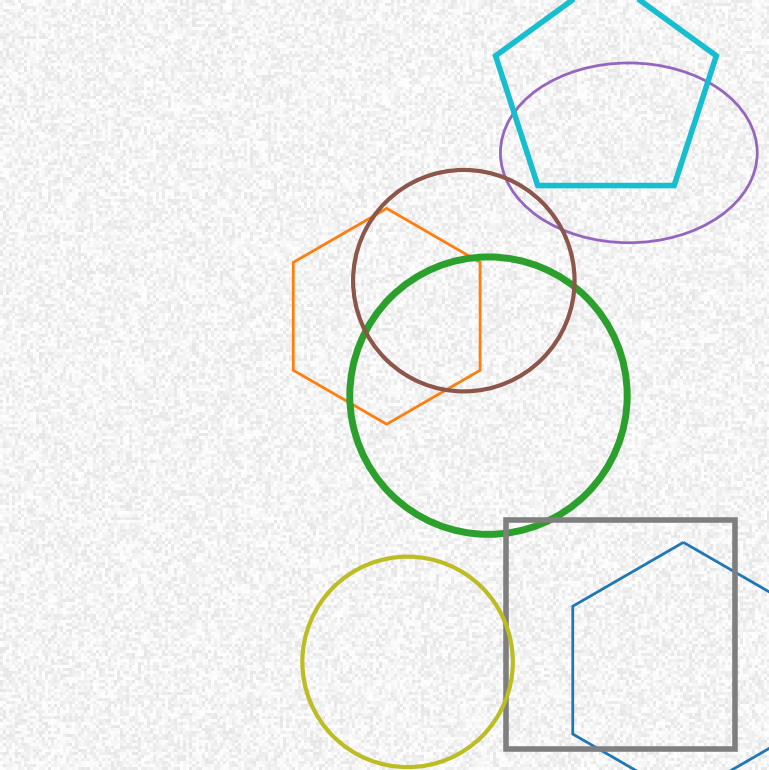[{"shape": "hexagon", "thickness": 1, "radius": 0.83, "center": [0.888, 0.13]}, {"shape": "hexagon", "thickness": 1, "radius": 0.7, "center": [0.502, 0.589]}, {"shape": "circle", "thickness": 2.5, "radius": 0.9, "center": [0.634, 0.486]}, {"shape": "oval", "thickness": 1, "radius": 0.83, "center": [0.817, 0.802]}, {"shape": "circle", "thickness": 1.5, "radius": 0.72, "center": [0.602, 0.636]}, {"shape": "square", "thickness": 2, "radius": 0.74, "center": [0.806, 0.176]}, {"shape": "circle", "thickness": 1.5, "radius": 0.68, "center": [0.529, 0.14]}, {"shape": "pentagon", "thickness": 2, "radius": 0.75, "center": [0.787, 0.881]}]